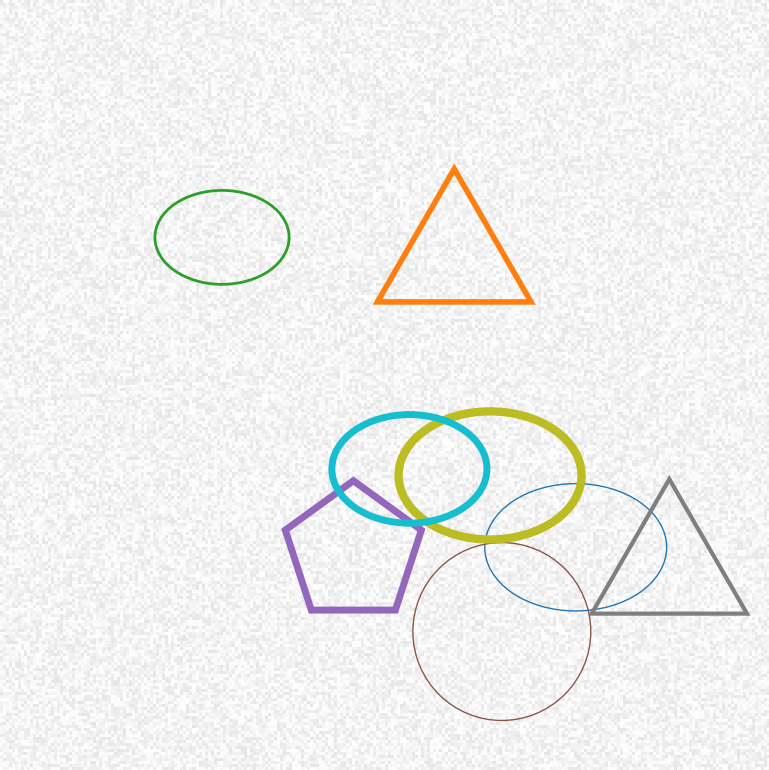[{"shape": "oval", "thickness": 0.5, "radius": 0.59, "center": [0.748, 0.289]}, {"shape": "triangle", "thickness": 2, "radius": 0.58, "center": [0.59, 0.665]}, {"shape": "oval", "thickness": 1, "radius": 0.44, "center": [0.288, 0.692]}, {"shape": "pentagon", "thickness": 2.5, "radius": 0.46, "center": [0.459, 0.283]}, {"shape": "circle", "thickness": 0.5, "radius": 0.58, "center": [0.652, 0.18]}, {"shape": "triangle", "thickness": 1.5, "radius": 0.58, "center": [0.869, 0.261]}, {"shape": "oval", "thickness": 3, "radius": 0.59, "center": [0.636, 0.383]}, {"shape": "oval", "thickness": 2.5, "radius": 0.5, "center": [0.532, 0.391]}]